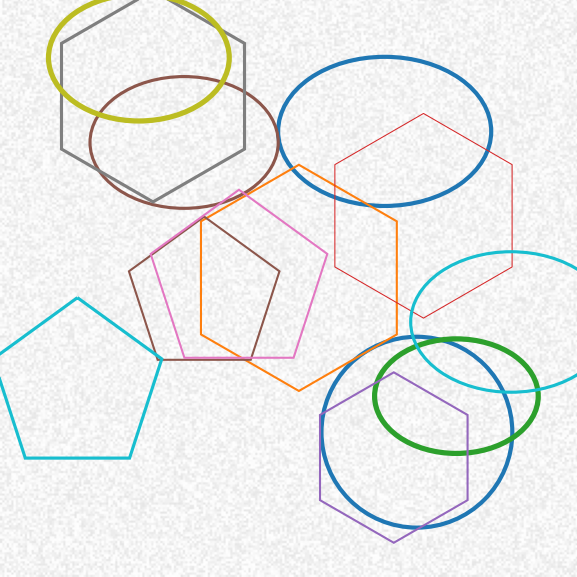[{"shape": "oval", "thickness": 2, "radius": 0.92, "center": [0.666, 0.772]}, {"shape": "circle", "thickness": 2, "radius": 0.83, "center": [0.722, 0.251]}, {"shape": "hexagon", "thickness": 1, "radius": 0.98, "center": [0.518, 0.518]}, {"shape": "oval", "thickness": 2.5, "radius": 0.71, "center": [0.79, 0.313]}, {"shape": "hexagon", "thickness": 0.5, "radius": 0.89, "center": [0.733, 0.625]}, {"shape": "hexagon", "thickness": 1, "radius": 0.74, "center": [0.682, 0.207]}, {"shape": "pentagon", "thickness": 1, "radius": 0.69, "center": [0.354, 0.487]}, {"shape": "oval", "thickness": 1.5, "radius": 0.81, "center": [0.319, 0.752]}, {"shape": "pentagon", "thickness": 1, "radius": 0.8, "center": [0.414, 0.51]}, {"shape": "hexagon", "thickness": 1.5, "radius": 0.91, "center": [0.265, 0.833]}, {"shape": "oval", "thickness": 2.5, "radius": 0.78, "center": [0.24, 0.899]}, {"shape": "pentagon", "thickness": 1.5, "radius": 0.77, "center": [0.134, 0.33]}, {"shape": "oval", "thickness": 1.5, "radius": 0.87, "center": [0.885, 0.442]}]